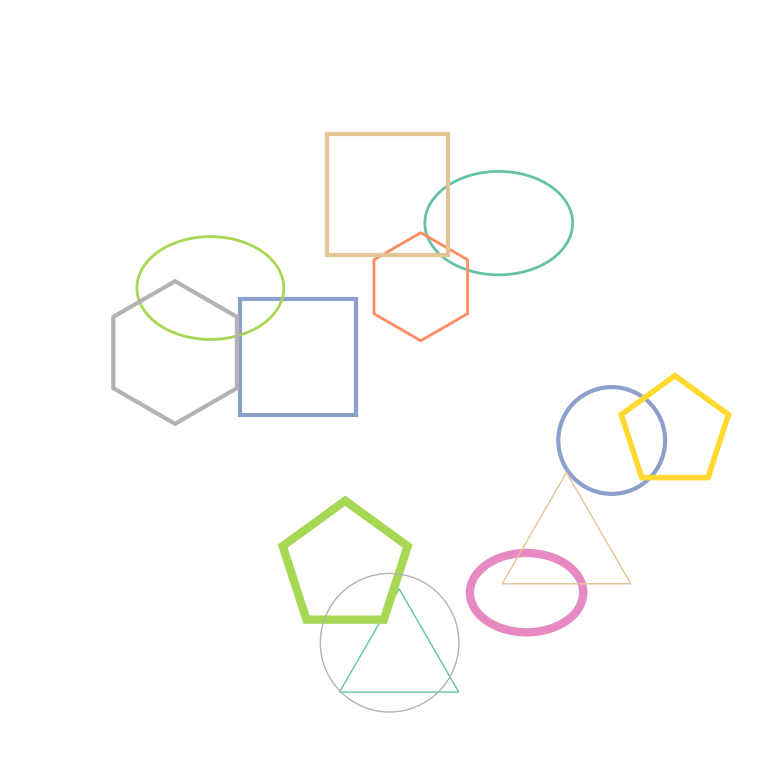[{"shape": "triangle", "thickness": 0.5, "radius": 0.45, "center": [0.518, 0.146]}, {"shape": "oval", "thickness": 1, "radius": 0.48, "center": [0.648, 0.71]}, {"shape": "hexagon", "thickness": 1, "radius": 0.35, "center": [0.546, 0.628]}, {"shape": "square", "thickness": 1.5, "radius": 0.38, "center": [0.387, 0.536]}, {"shape": "circle", "thickness": 1.5, "radius": 0.35, "center": [0.794, 0.428]}, {"shape": "oval", "thickness": 3, "radius": 0.37, "center": [0.684, 0.23]}, {"shape": "oval", "thickness": 1, "radius": 0.48, "center": [0.273, 0.626]}, {"shape": "pentagon", "thickness": 3, "radius": 0.43, "center": [0.448, 0.264]}, {"shape": "pentagon", "thickness": 2, "radius": 0.37, "center": [0.876, 0.439]}, {"shape": "square", "thickness": 1.5, "radius": 0.39, "center": [0.503, 0.747]}, {"shape": "triangle", "thickness": 0.5, "radius": 0.48, "center": [0.736, 0.29]}, {"shape": "hexagon", "thickness": 1.5, "radius": 0.46, "center": [0.227, 0.542]}, {"shape": "circle", "thickness": 0.5, "radius": 0.45, "center": [0.506, 0.165]}]